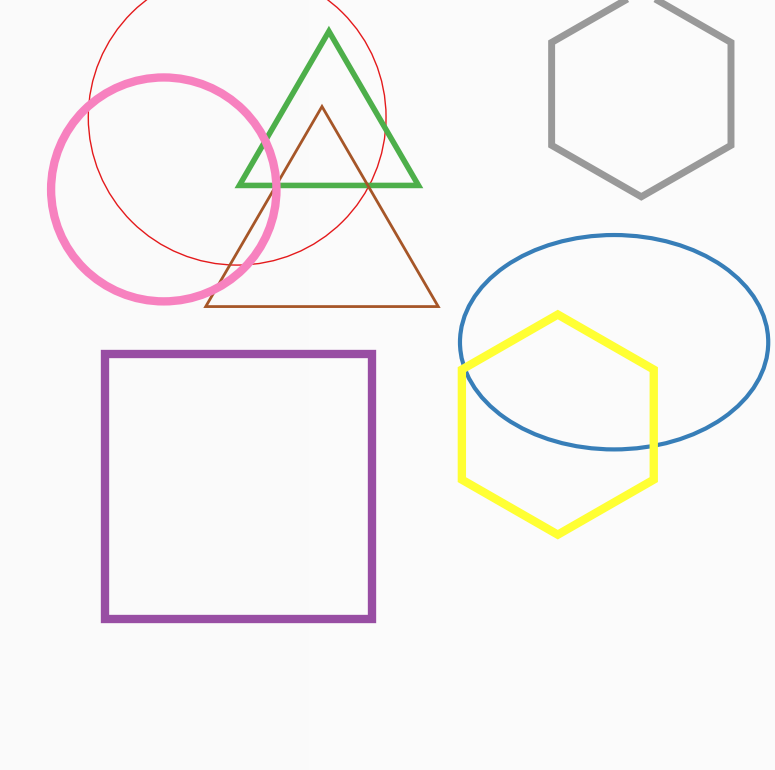[{"shape": "circle", "thickness": 0.5, "radius": 0.96, "center": [0.306, 0.848]}, {"shape": "oval", "thickness": 1.5, "radius": 0.99, "center": [0.792, 0.556]}, {"shape": "triangle", "thickness": 2, "radius": 0.67, "center": [0.424, 0.826]}, {"shape": "square", "thickness": 3, "radius": 0.86, "center": [0.308, 0.368]}, {"shape": "hexagon", "thickness": 3, "radius": 0.71, "center": [0.72, 0.449]}, {"shape": "triangle", "thickness": 1, "radius": 0.87, "center": [0.415, 0.688]}, {"shape": "circle", "thickness": 3, "radius": 0.73, "center": [0.211, 0.754]}, {"shape": "hexagon", "thickness": 2.5, "radius": 0.67, "center": [0.828, 0.878]}]